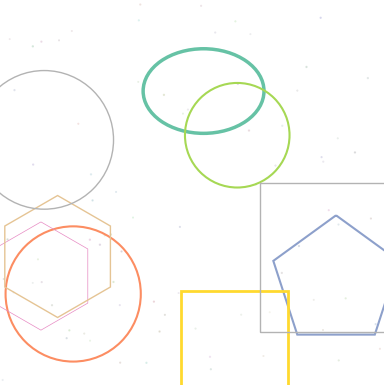[{"shape": "oval", "thickness": 2.5, "radius": 0.78, "center": [0.529, 0.763]}, {"shape": "circle", "thickness": 1.5, "radius": 0.88, "center": [0.19, 0.236]}, {"shape": "pentagon", "thickness": 1.5, "radius": 0.86, "center": [0.873, 0.269]}, {"shape": "hexagon", "thickness": 0.5, "radius": 0.7, "center": [0.106, 0.283]}, {"shape": "circle", "thickness": 1.5, "radius": 0.68, "center": [0.616, 0.649]}, {"shape": "square", "thickness": 2, "radius": 0.7, "center": [0.609, 0.105]}, {"shape": "hexagon", "thickness": 1, "radius": 0.79, "center": [0.15, 0.334]}, {"shape": "circle", "thickness": 1, "radius": 0.9, "center": [0.115, 0.637]}, {"shape": "square", "thickness": 1, "radius": 0.97, "center": [0.868, 0.331]}]